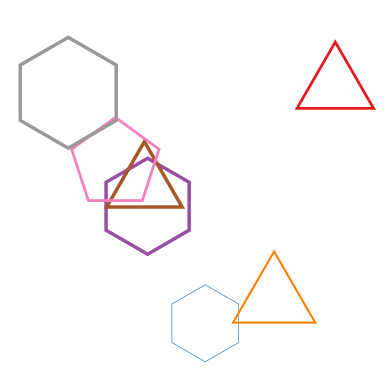[{"shape": "triangle", "thickness": 2, "radius": 0.57, "center": [0.871, 0.776]}, {"shape": "hexagon", "thickness": 0.5, "radius": 0.5, "center": [0.533, 0.16]}, {"shape": "hexagon", "thickness": 2.5, "radius": 0.62, "center": [0.383, 0.464]}, {"shape": "triangle", "thickness": 1.5, "radius": 0.62, "center": [0.712, 0.224]}, {"shape": "triangle", "thickness": 2.5, "radius": 0.57, "center": [0.375, 0.519]}, {"shape": "pentagon", "thickness": 2, "radius": 0.6, "center": [0.3, 0.576]}, {"shape": "hexagon", "thickness": 2.5, "radius": 0.72, "center": [0.177, 0.759]}]